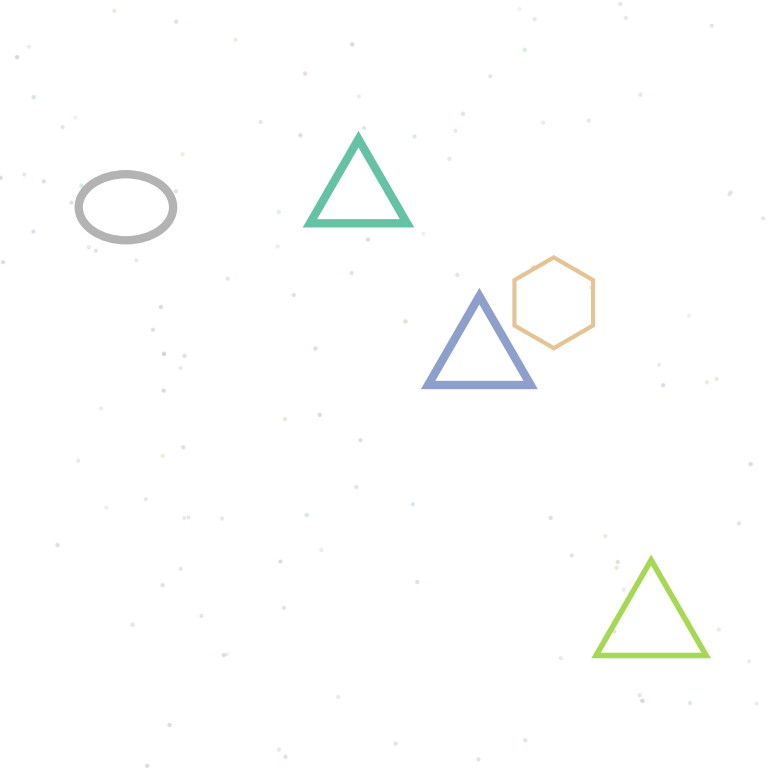[{"shape": "triangle", "thickness": 3, "radius": 0.36, "center": [0.466, 0.746]}, {"shape": "triangle", "thickness": 3, "radius": 0.38, "center": [0.623, 0.538]}, {"shape": "triangle", "thickness": 2, "radius": 0.41, "center": [0.846, 0.19]}, {"shape": "hexagon", "thickness": 1.5, "radius": 0.29, "center": [0.719, 0.607]}, {"shape": "oval", "thickness": 3, "radius": 0.31, "center": [0.164, 0.731]}]